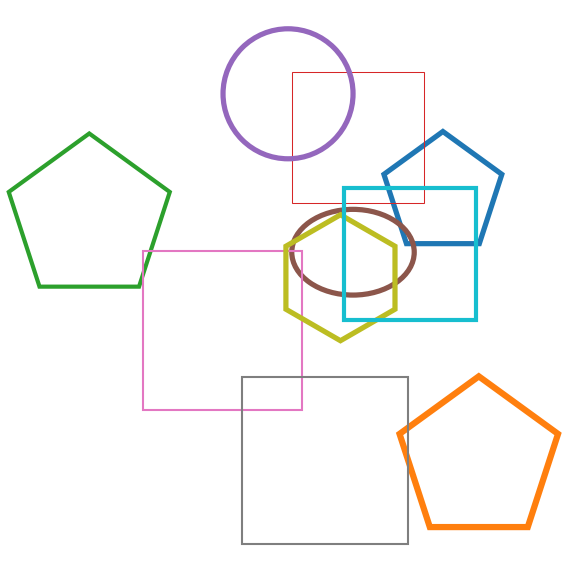[{"shape": "pentagon", "thickness": 2.5, "radius": 0.54, "center": [0.767, 0.664]}, {"shape": "pentagon", "thickness": 3, "radius": 0.72, "center": [0.829, 0.203]}, {"shape": "pentagon", "thickness": 2, "radius": 0.73, "center": [0.155, 0.621]}, {"shape": "square", "thickness": 0.5, "radius": 0.57, "center": [0.619, 0.761]}, {"shape": "circle", "thickness": 2.5, "radius": 0.56, "center": [0.499, 0.837]}, {"shape": "oval", "thickness": 2.5, "radius": 0.53, "center": [0.611, 0.562]}, {"shape": "square", "thickness": 1, "radius": 0.69, "center": [0.385, 0.427]}, {"shape": "square", "thickness": 1, "radius": 0.72, "center": [0.563, 0.202]}, {"shape": "hexagon", "thickness": 2.5, "radius": 0.55, "center": [0.59, 0.518]}, {"shape": "square", "thickness": 2, "radius": 0.57, "center": [0.709, 0.56]}]